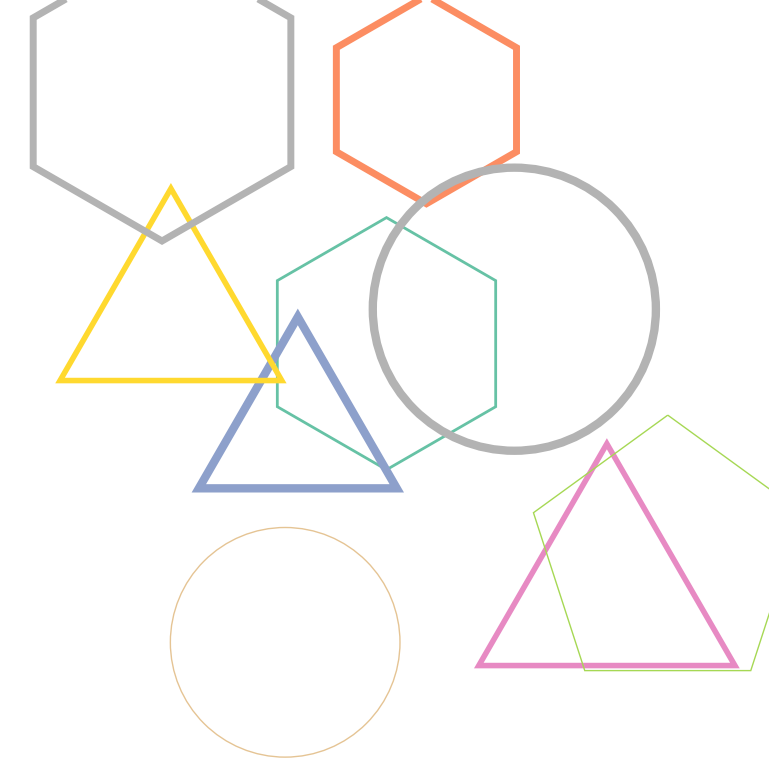[{"shape": "hexagon", "thickness": 1, "radius": 0.82, "center": [0.502, 0.554]}, {"shape": "hexagon", "thickness": 2.5, "radius": 0.68, "center": [0.554, 0.87]}, {"shape": "triangle", "thickness": 3, "radius": 0.74, "center": [0.387, 0.44]}, {"shape": "triangle", "thickness": 2, "radius": 0.96, "center": [0.788, 0.232]}, {"shape": "pentagon", "thickness": 0.5, "radius": 0.92, "center": [0.867, 0.277]}, {"shape": "triangle", "thickness": 2, "radius": 0.83, "center": [0.222, 0.589]}, {"shape": "circle", "thickness": 0.5, "radius": 0.75, "center": [0.37, 0.166]}, {"shape": "hexagon", "thickness": 2.5, "radius": 0.97, "center": [0.21, 0.88]}, {"shape": "circle", "thickness": 3, "radius": 0.92, "center": [0.668, 0.598]}]